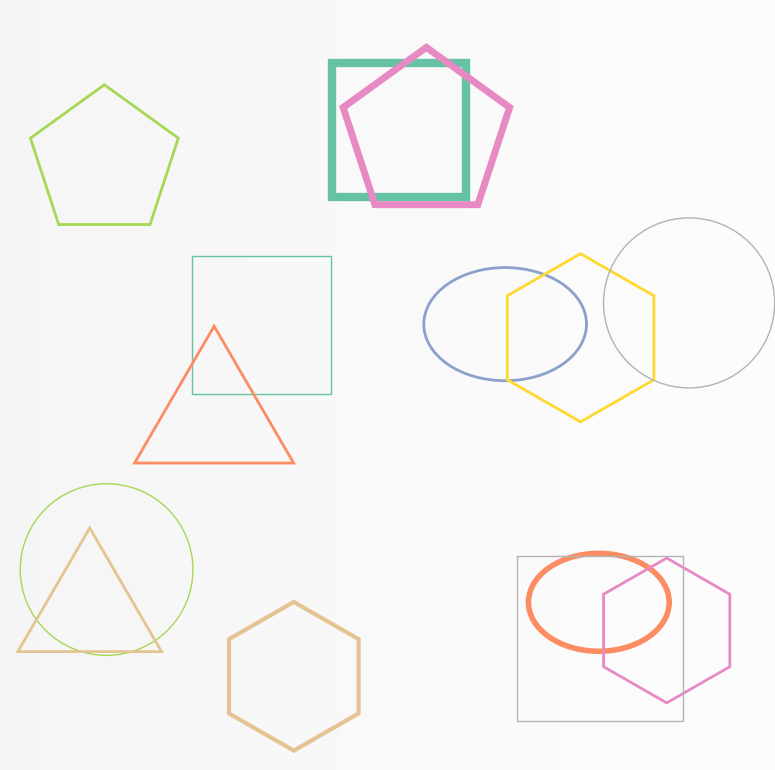[{"shape": "square", "thickness": 0.5, "radius": 0.45, "center": [0.337, 0.578]}, {"shape": "square", "thickness": 3, "radius": 0.43, "center": [0.515, 0.831]}, {"shape": "oval", "thickness": 2, "radius": 0.45, "center": [0.773, 0.218]}, {"shape": "triangle", "thickness": 1, "radius": 0.59, "center": [0.276, 0.458]}, {"shape": "oval", "thickness": 1, "radius": 0.52, "center": [0.652, 0.579]}, {"shape": "hexagon", "thickness": 1, "radius": 0.47, "center": [0.86, 0.181]}, {"shape": "pentagon", "thickness": 2.5, "radius": 0.56, "center": [0.55, 0.826]}, {"shape": "circle", "thickness": 0.5, "radius": 0.56, "center": [0.138, 0.26]}, {"shape": "pentagon", "thickness": 1, "radius": 0.5, "center": [0.135, 0.79]}, {"shape": "hexagon", "thickness": 1, "radius": 0.55, "center": [0.749, 0.561]}, {"shape": "triangle", "thickness": 1, "radius": 0.54, "center": [0.116, 0.207]}, {"shape": "hexagon", "thickness": 1.5, "radius": 0.48, "center": [0.379, 0.122]}, {"shape": "circle", "thickness": 0.5, "radius": 0.55, "center": [0.889, 0.607]}, {"shape": "square", "thickness": 0.5, "radius": 0.54, "center": [0.775, 0.171]}]